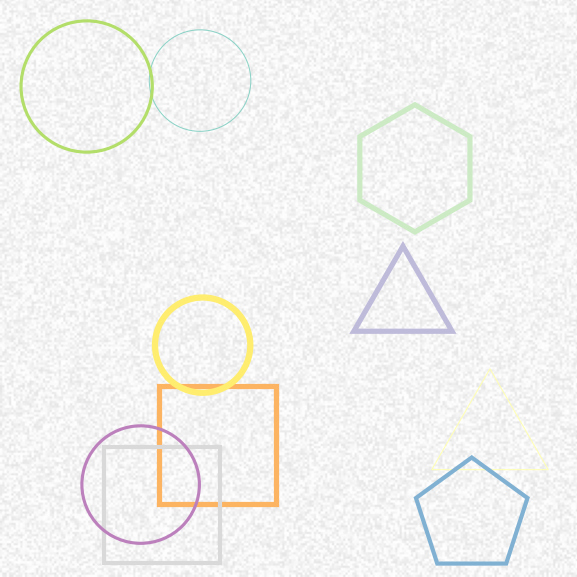[{"shape": "circle", "thickness": 0.5, "radius": 0.44, "center": [0.346, 0.86]}, {"shape": "triangle", "thickness": 0.5, "radius": 0.58, "center": [0.848, 0.244]}, {"shape": "triangle", "thickness": 2.5, "radius": 0.49, "center": [0.698, 0.475]}, {"shape": "pentagon", "thickness": 2, "radius": 0.51, "center": [0.817, 0.105]}, {"shape": "square", "thickness": 2.5, "radius": 0.51, "center": [0.377, 0.229]}, {"shape": "circle", "thickness": 1.5, "radius": 0.57, "center": [0.15, 0.849]}, {"shape": "square", "thickness": 2, "radius": 0.5, "center": [0.281, 0.125]}, {"shape": "circle", "thickness": 1.5, "radius": 0.51, "center": [0.244, 0.16]}, {"shape": "hexagon", "thickness": 2.5, "radius": 0.55, "center": [0.718, 0.708]}, {"shape": "circle", "thickness": 3, "radius": 0.41, "center": [0.351, 0.401]}]